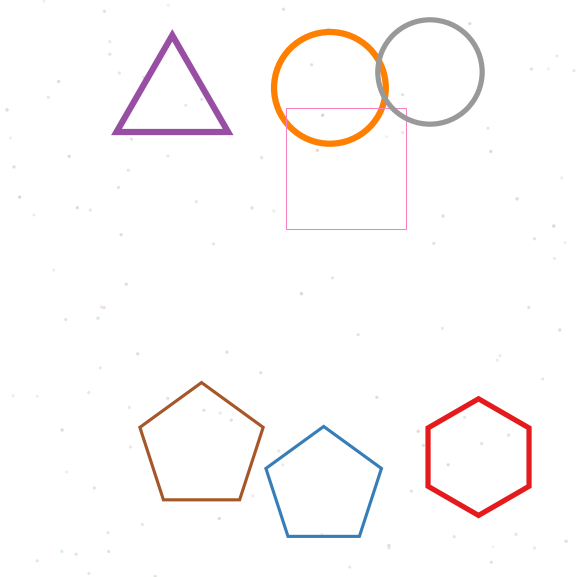[{"shape": "hexagon", "thickness": 2.5, "radius": 0.5, "center": [0.829, 0.208]}, {"shape": "pentagon", "thickness": 1.5, "radius": 0.53, "center": [0.56, 0.155]}, {"shape": "triangle", "thickness": 3, "radius": 0.56, "center": [0.298, 0.826]}, {"shape": "circle", "thickness": 3, "radius": 0.48, "center": [0.571, 0.847]}, {"shape": "pentagon", "thickness": 1.5, "radius": 0.56, "center": [0.349, 0.224]}, {"shape": "square", "thickness": 0.5, "radius": 0.52, "center": [0.599, 0.708]}, {"shape": "circle", "thickness": 2.5, "radius": 0.45, "center": [0.745, 0.874]}]